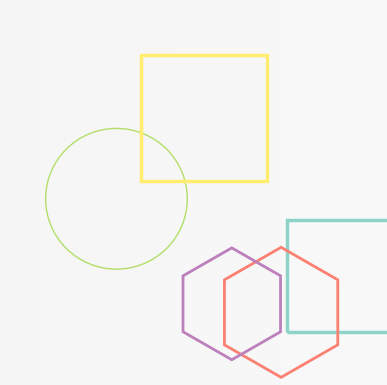[{"shape": "square", "thickness": 2.5, "radius": 0.73, "center": [0.887, 0.283]}, {"shape": "hexagon", "thickness": 2, "radius": 0.84, "center": [0.725, 0.189]}, {"shape": "circle", "thickness": 1, "radius": 0.91, "center": [0.301, 0.484]}, {"shape": "hexagon", "thickness": 2, "radius": 0.73, "center": [0.598, 0.211]}, {"shape": "square", "thickness": 2.5, "radius": 0.82, "center": [0.526, 0.694]}]